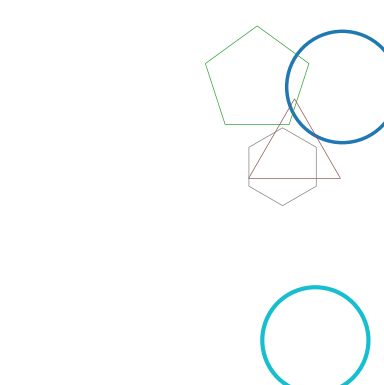[{"shape": "circle", "thickness": 2.5, "radius": 0.72, "center": [0.889, 0.774]}, {"shape": "pentagon", "thickness": 0.5, "radius": 0.71, "center": [0.668, 0.791]}, {"shape": "triangle", "thickness": 0.5, "radius": 0.69, "center": [0.765, 0.606]}, {"shape": "hexagon", "thickness": 0.5, "radius": 0.51, "center": [0.734, 0.567]}, {"shape": "circle", "thickness": 3, "radius": 0.69, "center": [0.819, 0.116]}]